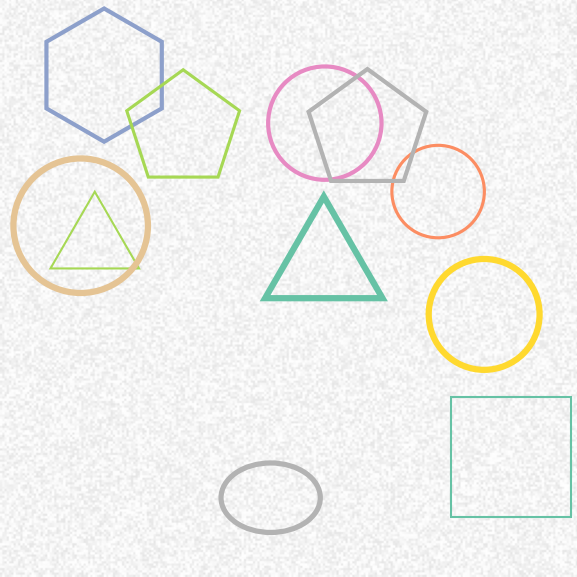[{"shape": "square", "thickness": 1, "radius": 0.52, "center": [0.885, 0.208]}, {"shape": "triangle", "thickness": 3, "radius": 0.59, "center": [0.561, 0.541]}, {"shape": "circle", "thickness": 1.5, "radius": 0.4, "center": [0.759, 0.667]}, {"shape": "hexagon", "thickness": 2, "radius": 0.58, "center": [0.18, 0.869]}, {"shape": "circle", "thickness": 2, "radius": 0.49, "center": [0.562, 0.786]}, {"shape": "pentagon", "thickness": 1.5, "radius": 0.51, "center": [0.317, 0.776]}, {"shape": "triangle", "thickness": 1, "radius": 0.44, "center": [0.164, 0.579]}, {"shape": "circle", "thickness": 3, "radius": 0.48, "center": [0.838, 0.455]}, {"shape": "circle", "thickness": 3, "radius": 0.58, "center": [0.14, 0.608]}, {"shape": "oval", "thickness": 2.5, "radius": 0.43, "center": [0.469, 0.137]}, {"shape": "pentagon", "thickness": 2, "radius": 0.54, "center": [0.636, 0.772]}]